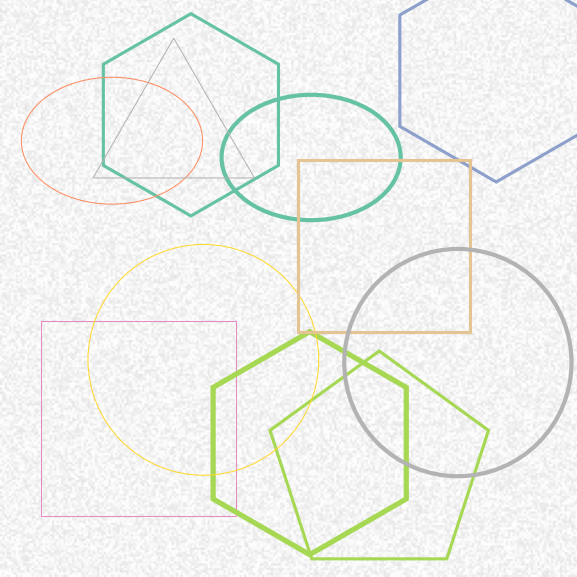[{"shape": "hexagon", "thickness": 1.5, "radius": 0.88, "center": [0.331, 0.8]}, {"shape": "oval", "thickness": 2, "radius": 0.78, "center": [0.539, 0.726]}, {"shape": "oval", "thickness": 0.5, "radius": 0.78, "center": [0.194, 0.755]}, {"shape": "hexagon", "thickness": 1.5, "radius": 0.96, "center": [0.859, 0.877]}, {"shape": "square", "thickness": 0.5, "radius": 0.85, "center": [0.239, 0.274]}, {"shape": "pentagon", "thickness": 1.5, "radius": 0.99, "center": [0.657, 0.192]}, {"shape": "hexagon", "thickness": 2.5, "radius": 0.97, "center": [0.536, 0.232]}, {"shape": "circle", "thickness": 0.5, "radius": 1.0, "center": [0.352, 0.376]}, {"shape": "square", "thickness": 1.5, "radius": 0.75, "center": [0.665, 0.573]}, {"shape": "circle", "thickness": 2, "radius": 0.98, "center": [0.793, 0.371]}, {"shape": "triangle", "thickness": 0.5, "radius": 0.81, "center": [0.301, 0.772]}]